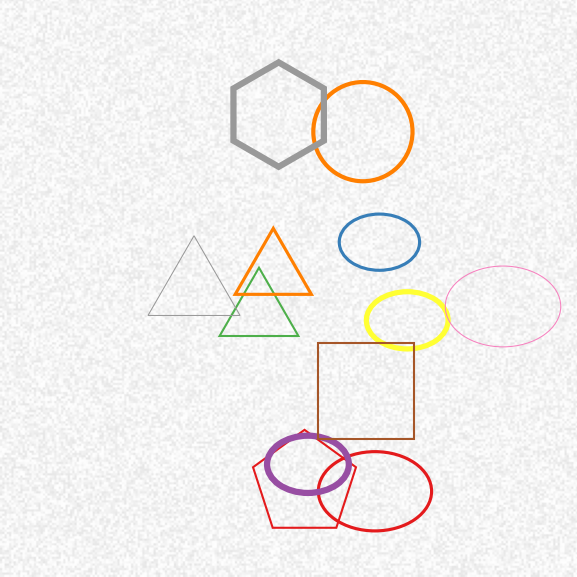[{"shape": "pentagon", "thickness": 1, "radius": 0.47, "center": [0.527, 0.161]}, {"shape": "oval", "thickness": 1.5, "radius": 0.49, "center": [0.649, 0.148]}, {"shape": "oval", "thickness": 1.5, "radius": 0.35, "center": [0.657, 0.58]}, {"shape": "triangle", "thickness": 1, "radius": 0.39, "center": [0.448, 0.457]}, {"shape": "oval", "thickness": 3, "radius": 0.35, "center": [0.533, 0.195]}, {"shape": "circle", "thickness": 2, "radius": 0.43, "center": [0.628, 0.771]}, {"shape": "triangle", "thickness": 1.5, "radius": 0.38, "center": [0.473, 0.528]}, {"shape": "oval", "thickness": 2.5, "radius": 0.35, "center": [0.705, 0.444]}, {"shape": "square", "thickness": 1, "radius": 0.41, "center": [0.634, 0.323]}, {"shape": "oval", "thickness": 0.5, "radius": 0.5, "center": [0.871, 0.468]}, {"shape": "triangle", "thickness": 0.5, "radius": 0.46, "center": [0.336, 0.499]}, {"shape": "hexagon", "thickness": 3, "radius": 0.45, "center": [0.483, 0.801]}]